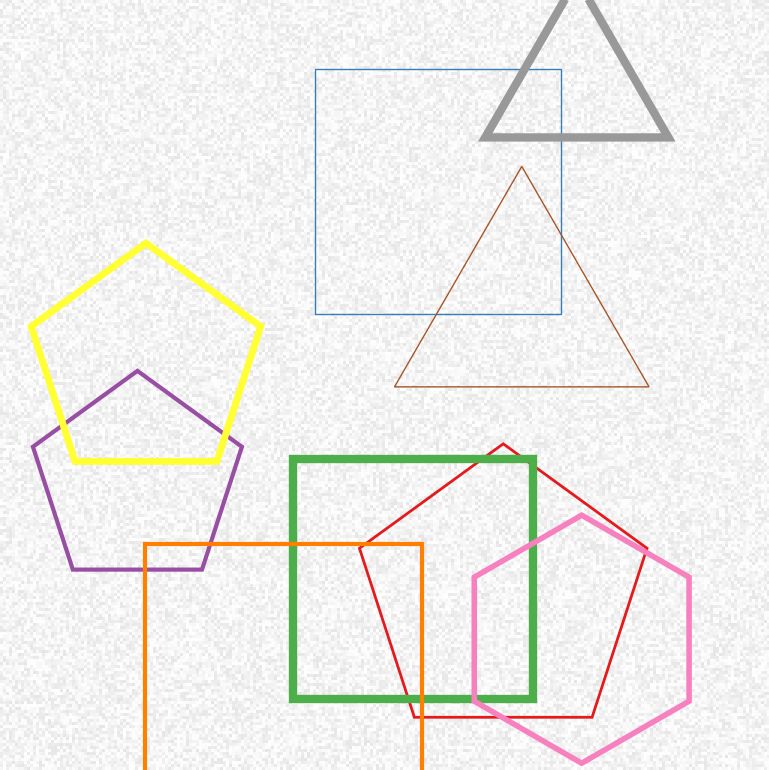[{"shape": "pentagon", "thickness": 1, "radius": 0.98, "center": [0.654, 0.227]}, {"shape": "square", "thickness": 0.5, "radius": 0.8, "center": [0.569, 0.751]}, {"shape": "square", "thickness": 3, "radius": 0.78, "center": [0.536, 0.248]}, {"shape": "pentagon", "thickness": 1.5, "radius": 0.71, "center": [0.178, 0.376]}, {"shape": "square", "thickness": 1.5, "radius": 0.9, "center": [0.368, 0.113]}, {"shape": "pentagon", "thickness": 2.5, "radius": 0.78, "center": [0.19, 0.528]}, {"shape": "triangle", "thickness": 0.5, "radius": 0.95, "center": [0.678, 0.593]}, {"shape": "hexagon", "thickness": 2, "radius": 0.81, "center": [0.755, 0.17]}, {"shape": "triangle", "thickness": 3, "radius": 0.69, "center": [0.749, 0.89]}]